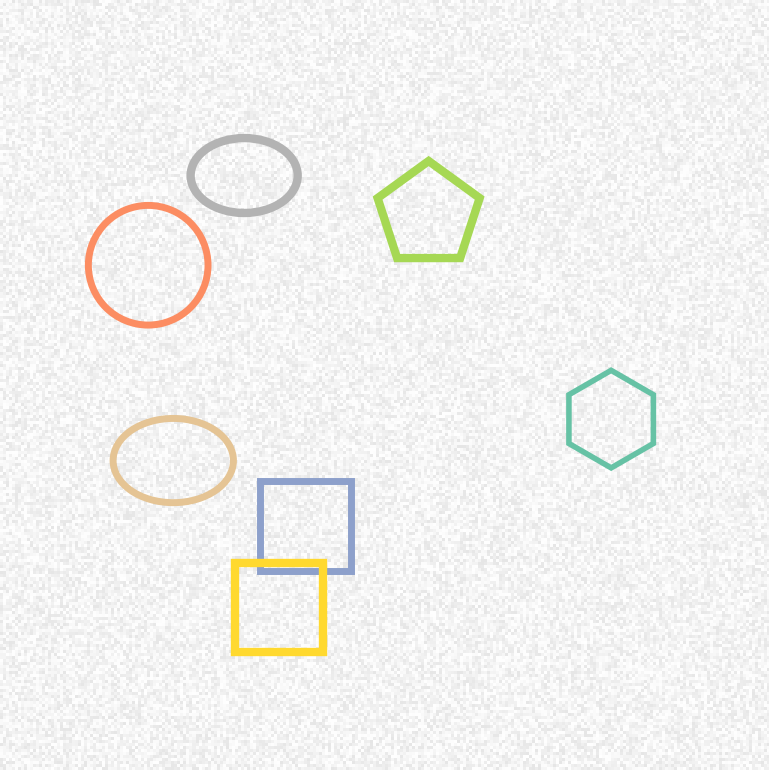[{"shape": "hexagon", "thickness": 2, "radius": 0.32, "center": [0.794, 0.456]}, {"shape": "circle", "thickness": 2.5, "radius": 0.39, "center": [0.192, 0.656]}, {"shape": "square", "thickness": 2.5, "radius": 0.29, "center": [0.397, 0.317]}, {"shape": "pentagon", "thickness": 3, "radius": 0.35, "center": [0.557, 0.721]}, {"shape": "square", "thickness": 3, "radius": 0.29, "center": [0.363, 0.211]}, {"shape": "oval", "thickness": 2.5, "radius": 0.39, "center": [0.225, 0.402]}, {"shape": "oval", "thickness": 3, "radius": 0.35, "center": [0.317, 0.772]}]